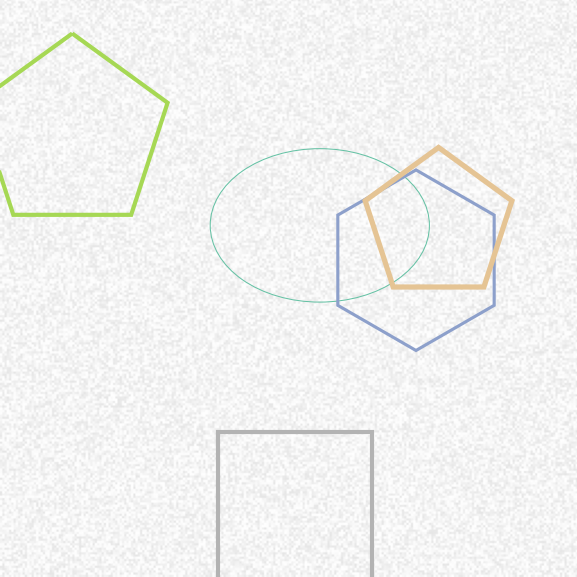[{"shape": "oval", "thickness": 0.5, "radius": 0.95, "center": [0.554, 0.609]}, {"shape": "hexagon", "thickness": 1.5, "radius": 0.78, "center": [0.72, 0.549]}, {"shape": "pentagon", "thickness": 2, "radius": 0.87, "center": [0.125, 0.768]}, {"shape": "pentagon", "thickness": 2.5, "radius": 0.67, "center": [0.759, 0.61]}, {"shape": "square", "thickness": 2, "radius": 0.67, "center": [0.511, 0.117]}]